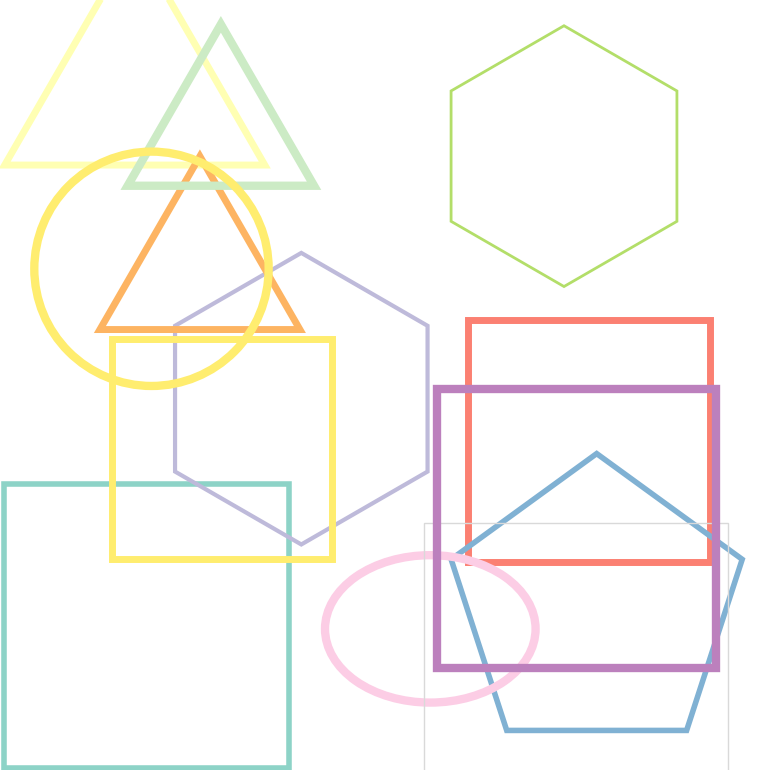[{"shape": "square", "thickness": 2, "radius": 0.92, "center": [0.19, 0.187]}, {"shape": "triangle", "thickness": 2.5, "radius": 0.98, "center": [0.175, 0.883]}, {"shape": "hexagon", "thickness": 1.5, "radius": 0.95, "center": [0.391, 0.482]}, {"shape": "square", "thickness": 2.5, "radius": 0.79, "center": [0.765, 0.427]}, {"shape": "pentagon", "thickness": 2, "radius": 0.99, "center": [0.775, 0.212]}, {"shape": "triangle", "thickness": 2.5, "radius": 0.75, "center": [0.26, 0.647]}, {"shape": "hexagon", "thickness": 1, "radius": 0.85, "center": [0.732, 0.797]}, {"shape": "oval", "thickness": 3, "radius": 0.68, "center": [0.559, 0.183]}, {"shape": "square", "thickness": 0.5, "radius": 0.98, "center": [0.748, 0.124]}, {"shape": "square", "thickness": 3, "radius": 0.91, "center": [0.749, 0.314]}, {"shape": "triangle", "thickness": 3, "radius": 0.7, "center": [0.287, 0.829]}, {"shape": "circle", "thickness": 3, "radius": 0.76, "center": [0.197, 0.651]}, {"shape": "square", "thickness": 2.5, "radius": 0.72, "center": [0.288, 0.417]}]